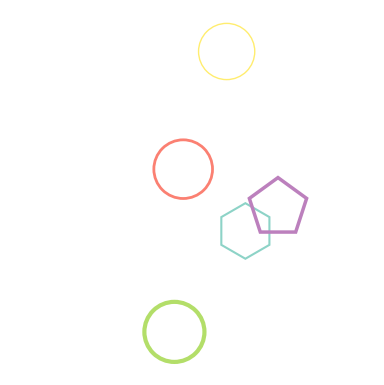[{"shape": "hexagon", "thickness": 1.5, "radius": 0.36, "center": [0.637, 0.4]}, {"shape": "circle", "thickness": 2, "radius": 0.38, "center": [0.476, 0.561]}, {"shape": "circle", "thickness": 3, "radius": 0.39, "center": [0.453, 0.138]}, {"shape": "pentagon", "thickness": 2.5, "radius": 0.39, "center": [0.722, 0.46]}, {"shape": "circle", "thickness": 1, "radius": 0.37, "center": [0.589, 0.866]}]